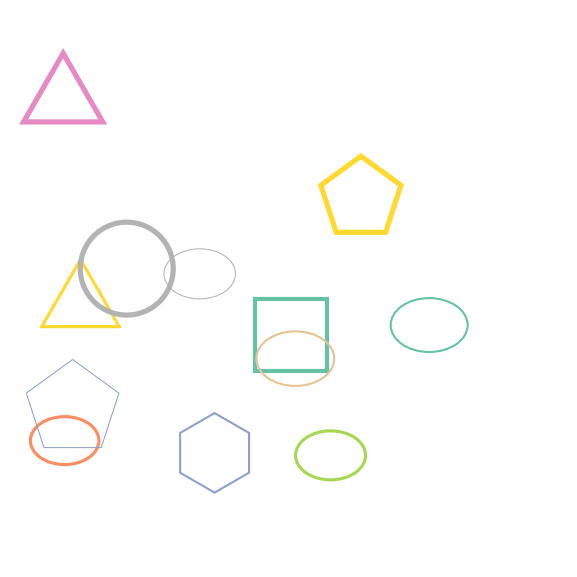[{"shape": "oval", "thickness": 1, "radius": 0.33, "center": [0.743, 0.436]}, {"shape": "square", "thickness": 2, "radius": 0.31, "center": [0.504, 0.419]}, {"shape": "oval", "thickness": 1.5, "radius": 0.3, "center": [0.112, 0.236]}, {"shape": "pentagon", "thickness": 0.5, "radius": 0.42, "center": [0.126, 0.292]}, {"shape": "hexagon", "thickness": 1, "radius": 0.34, "center": [0.372, 0.215]}, {"shape": "triangle", "thickness": 2.5, "radius": 0.4, "center": [0.109, 0.828]}, {"shape": "oval", "thickness": 1.5, "radius": 0.3, "center": [0.572, 0.211]}, {"shape": "pentagon", "thickness": 2.5, "radius": 0.36, "center": [0.625, 0.656]}, {"shape": "triangle", "thickness": 1.5, "radius": 0.39, "center": [0.139, 0.472]}, {"shape": "oval", "thickness": 1, "radius": 0.34, "center": [0.511, 0.378]}, {"shape": "circle", "thickness": 2.5, "radius": 0.4, "center": [0.219, 0.534]}, {"shape": "oval", "thickness": 0.5, "radius": 0.31, "center": [0.346, 0.525]}]